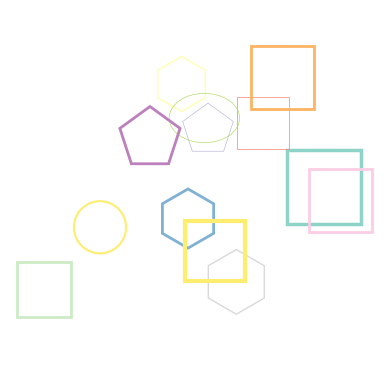[{"shape": "square", "thickness": 2.5, "radius": 0.48, "center": [0.841, 0.515]}, {"shape": "hexagon", "thickness": 1, "radius": 0.36, "center": [0.472, 0.782]}, {"shape": "pentagon", "thickness": 0.5, "radius": 0.35, "center": [0.54, 0.663]}, {"shape": "square", "thickness": 0.5, "radius": 0.34, "center": [0.683, 0.68]}, {"shape": "hexagon", "thickness": 2, "radius": 0.38, "center": [0.488, 0.432]}, {"shape": "square", "thickness": 2, "radius": 0.41, "center": [0.733, 0.799]}, {"shape": "oval", "thickness": 0.5, "radius": 0.46, "center": [0.531, 0.693]}, {"shape": "square", "thickness": 2, "radius": 0.41, "center": [0.885, 0.479]}, {"shape": "hexagon", "thickness": 1, "radius": 0.42, "center": [0.614, 0.268]}, {"shape": "pentagon", "thickness": 2, "radius": 0.41, "center": [0.39, 0.641]}, {"shape": "square", "thickness": 2, "radius": 0.36, "center": [0.114, 0.249]}, {"shape": "circle", "thickness": 1.5, "radius": 0.34, "center": [0.26, 0.41]}, {"shape": "square", "thickness": 3, "radius": 0.4, "center": [0.558, 0.348]}]